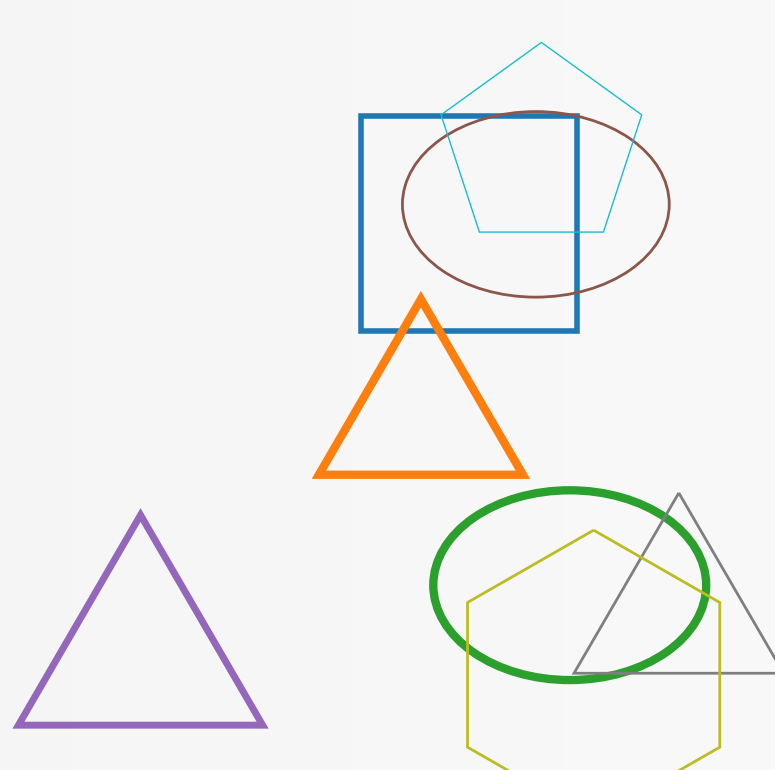[{"shape": "square", "thickness": 2, "radius": 0.7, "center": [0.605, 0.709]}, {"shape": "triangle", "thickness": 3, "radius": 0.76, "center": [0.543, 0.459]}, {"shape": "oval", "thickness": 3, "radius": 0.88, "center": [0.735, 0.24]}, {"shape": "triangle", "thickness": 2.5, "radius": 0.91, "center": [0.181, 0.149]}, {"shape": "oval", "thickness": 1, "radius": 0.86, "center": [0.691, 0.735]}, {"shape": "triangle", "thickness": 1, "radius": 0.78, "center": [0.876, 0.204]}, {"shape": "hexagon", "thickness": 1, "radius": 0.94, "center": [0.766, 0.124]}, {"shape": "pentagon", "thickness": 0.5, "radius": 0.68, "center": [0.699, 0.809]}]